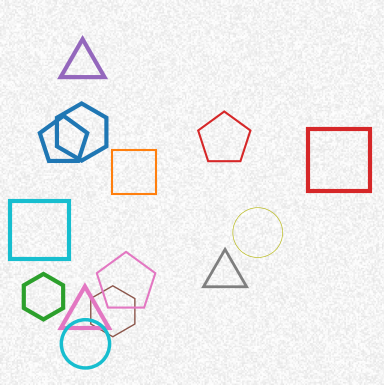[{"shape": "hexagon", "thickness": 3, "radius": 0.37, "center": [0.212, 0.657]}, {"shape": "pentagon", "thickness": 3, "radius": 0.32, "center": [0.165, 0.634]}, {"shape": "square", "thickness": 1.5, "radius": 0.29, "center": [0.349, 0.553]}, {"shape": "hexagon", "thickness": 3, "radius": 0.3, "center": [0.113, 0.229]}, {"shape": "pentagon", "thickness": 1.5, "radius": 0.36, "center": [0.583, 0.639]}, {"shape": "square", "thickness": 3, "radius": 0.41, "center": [0.881, 0.584]}, {"shape": "triangle", "thickness": 3, "radius": 0.33, "center": [0.214, 0.833]}, {"shape": "hexagon", "thickness": 1, "radius": 0.33, "center": [0.293, 0.191]}, {"shape": "pentagon", "thickness": 1.5, "radius": 0.4, "center": [0.327, 0.266]}, {"shape": "triangle", "thickness": 3, "radius": 0.36, "center": [0.221, 0.184]}, {"shape": "triangle", "thickness": 2, "radius": 0.32, "center": [0.585, 0.288]}, {"shape": "circle", "thickness": 0.5, "radius": 0.32, "center": [0.669, 0.396]}, {"shape": "circle", "thickness": 2.5, "radius": 0.31, "center": [0.222, 0.107]}, {"shape": "square", "thickness": 3, "radius": 0.38, "center": [0.103, 0.403]}]